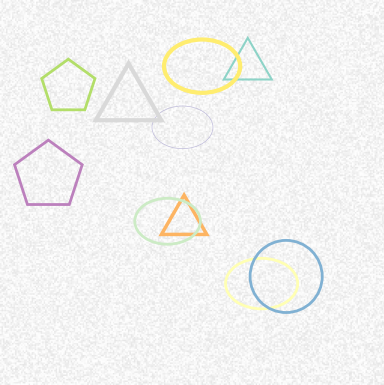[{"shape": "triangle", "thickness": 1.5, "radius": 0.36, "center": [0.644, 0.83]}, {"shape": "oval", "thickness": 2, "radius": 0.47, "center": [0.68, 0.263]}, {"shape": "oval", "thickness": 0.5, "radius": 0.4, "center": [0.474, 0.669]}, {"shape": "circle", "thickness": 2, "radius": 0.47, "center": [0.743, 0.282]}, {"shape": "triangle", "thickness": 2.5, "radius": 0.34, "center": [0.478, 0.425]}, {"shape": "pentagon", "thickness": 2, "radius": 0.36, "center": [0.178, 0.774]}, {"shape": "triangle", "thickness": 3, "radius": 0.49, "center": [0.334, 0.737]}, {"shape": "pentagon", "thickness": 2, "radius": 0.46, "center": [0.126, 0.544]}, {"shape": "oval", "thickness": 2, "radius": 0.43, "center": [0.435, 0.425]}, {"shape": "oval", "thickness": 3, "radius": 0.49, "center": [0.525, 0.828]}]